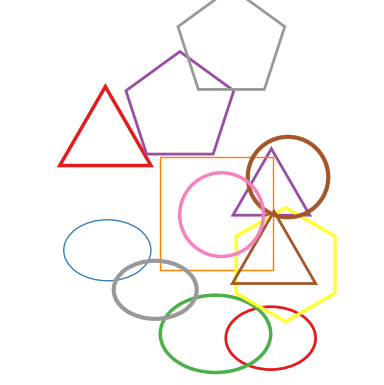[{"shape": "triangle", "thickness": 2.5, "radius": 0.68, "center": [0.274, 0.638]}, {"shape": "oval", "thickness": 2, "radius": 0.58, "center": [0.703, 0.122]}, {"shape": "oval", "thickness": 1, "radius": 0.57, "center": [0.279, 0.35]}, {"shape": "oval", "thickness": 2.5, "radius": 0.72, "center": [0.56, 0.133]}, {"shape": "triangle", "thickness": 2, "radius": 0.58, "center": [0.705, 0.499]}, {"shape": "pentagon", "thickness": 2, "radius": 0.74, "center": [0.467, 0.719]}, {"shape": "square", "thickness": 1, "radius": 0.74, "center": [0.562, 0.445]}, {"shape": "hexagon", "thickness": 2.5, "radius": 0.74, "center": [0.742, 0.312]}, {"shape": "circle", "thickness": 3, "radius": 0.52, "center": [0.748, 0.54]}, {"shape": "triangle", "thickness": 2, "radius": 0.62, "center": [0.712, 0.326]}, {"shape": "circle", "thickness": 2.5, "radius": 0.54, "center": [0.575, 0.443]}, {"shape": "pentagon", "thickness": 2, "radius": 0.73, "center": [0.601, 0.886]}, {"shape": "oval", "thickness": 3, "radius": 0.54, "center": [0.403, 0.247]}]